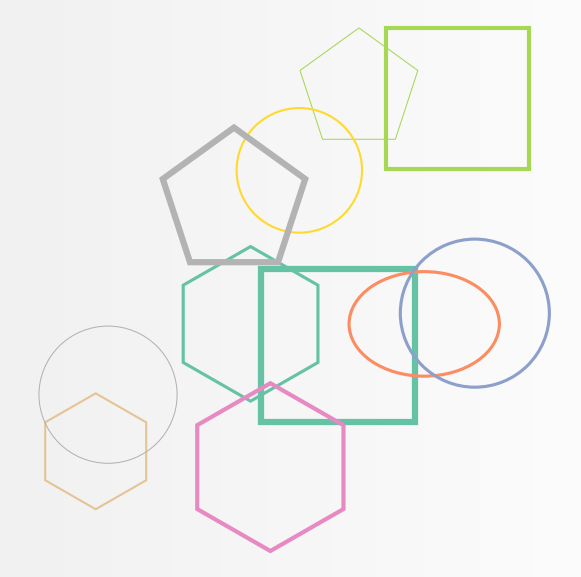[{"shape": "square", "thickness": 3, "radius": 0.66, "center": [0.581, 0.401]}, {"shape": "hexagon", "thickness": 1.5, "radius": 0.67, "center": [0.431, 0.438]}, {"shape": "oval", "thickness": 1.5, "radius": 0.65, "center": [0.73, 0.438]}, {"shape": "circle", "thickness": 1.5, "radius": 0.64, "center": [0.817, 0.457]}, {"shape": "hexagon", "thickness": 2, "radius": 0.73, "center": [0.465, 0.19]}, {"shape": "pentagon", "thickness": 0.5, "radius": 0.53, "center": [0.618, 0.844]}, {"shape": "square", "thickness": 2, "radius": 0.61, "center": [0.787, 0.829]}, {"shape": "circle", "thickness": 1, "radius": 0.54, "center": [0.515, 0.704]}, {"shape": "hexagon", "thickness": 1, "radius": 0.5, "center": [0.165, 0.218]}, {"shape": "circle", "thickness": 0.5, "radius": 0.59, "center": [0.186, 0.316]}, {"shape": "pentagon", "thickness": 3, "radius": 0.64, "center": [0.403, 0.649]}]